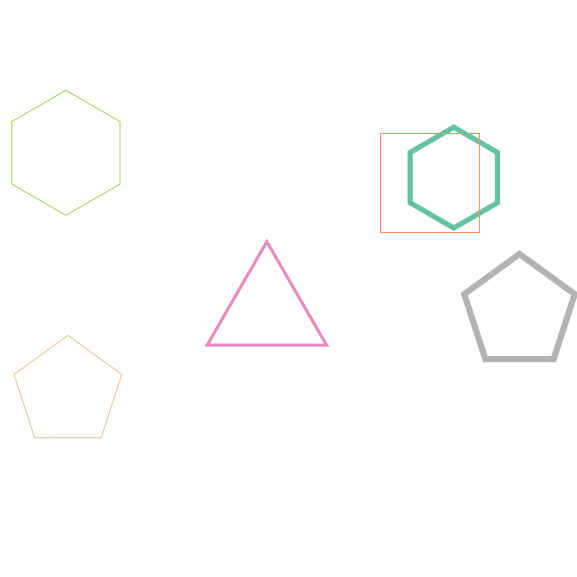[{"shape": "hexagon", "thickness": 2.5, "radius": 0.44, "center": [0.786, 0.692]}, {"shape": "square", "thickness": 0.5, "radius": 0.43, "center": [0.743, 0.683]}, {"shape": "triangle", "thickness": 1.5, "radius": 0.6, "center": [0.462, 0.461]}, {"shape": "hexagon", "thickness": 0.5, "radius": 0.54, "center": [0.114, 0.735]}, {"shape": "pentagon", "thickness": 0.5, "radius": 0.49, "center": [0.118, 0.32]}, {"shape": "pentagon", "thickness": 3, "radius": 0.5, "center": [0.9, 0.459]}]